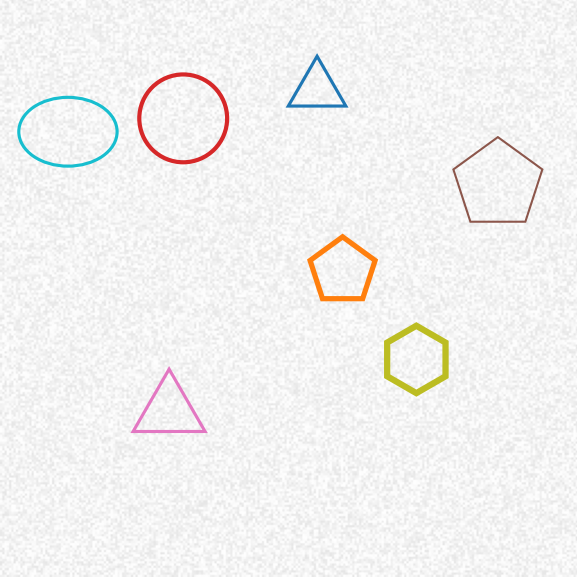[{"shape": "triangle", "thickness": 1.5, "radius": 0.29, "center": [0.549, 0.844]}, {"shape": "pentagon", "thickness": 2.5, "radius": 0.3, "center": [0.593, 0.53]}, {"shape": "circle", "thickness": 2, "radius": 0.38, "center": [0.317, 0.794]}, {"shape": "pentagon", "thickness": 1, "radius": 0.4, "center": [0.862, 0.681]}, {"shape": "triangle", "thickness": 1.5, "radius": 0.36, "center": [0.293, 0.288]}, {"shape": "hexagon", "thickness": 3, "radius": 0.29, "center": [0.721, 0.377]}, {"shape": "oval", "thickness": 1.5, "radius": 0.43, "center": [0.118, 0.771]}]